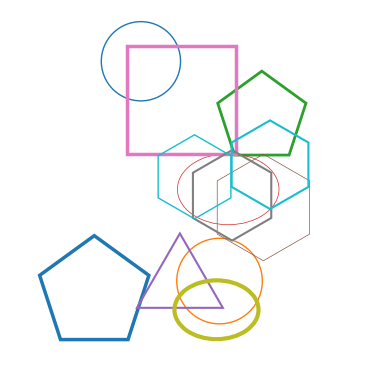[{"shape": "circle", "thickness": 1, "radius": 0.51, "center": [0.366, 0.841]}, {"shape": "pentagon", "thickness": 2.5, "radius": 0.75, "center": [0.245, 0.239]}, {"shape": "circle", "thickness": 1, "radius": 0.56, "center": [0.57, 0.27]}, {"shape": "pentagon", "thickness": 2, "radius": 0.6, "center": [0.68, 0.695]}, {"shape": "oval", "thickness": 0.5, "radius": 0.66, "center": [0.593, 0.509]}, {"shape": "triangle", "thickness": 1.5, "radius": 0.64, "center": [0.467, 0.265]}, {"shape": "hexagon", "thickness": 0.5, "radius": 0.69, "center": [0.684, 0.461]}, {"shape": "square", "thickness": 2.5, "radius": 0.7, "center": [0.472, 0.74]}, {"shape": "hexagon", "thickness": 1.5, "radius": 0.59, "center": [0.603, 0.493]}, {"shape": "oval", "thickness": 3, "radius": 0.55, "center": [0.562, 0.195]}, {"shape": "hexagon", "thickness": 1, "radius": 0.55, "center": [0.505, 0.541]}, {"shape": "hexagon", "thickness": 1.5, "radius": 0.58, "center": [0.701, 0.572]}]